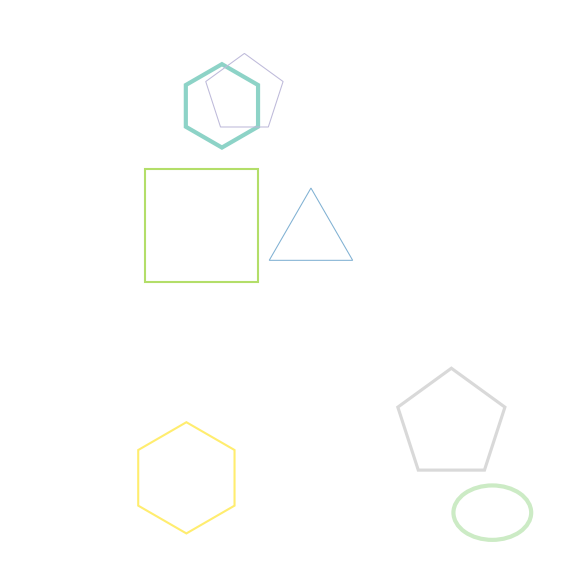[{"shape": "hexagon", "thickness": 2, "radius": 0.36, "center": [0.384, 0.816]}, {"shape": "pentagon", "thickness": 0.5, "radius": 0.35, "center": [0.423, 0.836]}, {"shape": "triangle", "thickness": 0.5, "radius": 0.42, "center": [0.538, 0.59]}, {"shape": "square", "thickness": 1, "radius": 0.49, "center": [0.349, 0.608]}, {"shape": "pentagon", "thickness": 1.5, "radius": 0.49, "center": [0.782, 0.264]}, {"shape": "oval", "thickness": 2, "radius": 0.34, "center": [0.852, 0.111]}, {"shape": "hexagon", "thickness": 1, "radius": 0.48, "center": [0.323, 0.172]}]